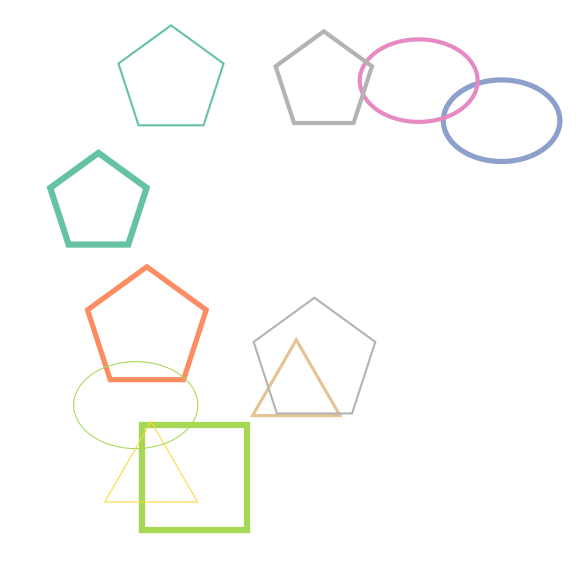[{"shape": "pentagon", "thickness": 1, "radius": 0.48, "center": [0.296, 0.86]}, {"shape": "pentagon", "thickness": 3, "radius": 0.44, "center": [0.17, 0.647]}, {"shape": "pentagon", "thickness": 2.5, "radius": 0.54, "center": [0.254, 0.429]}, {"shape": "oval", "thickness": 2.5, "radius": 0.5, "center": [0.869, 0.79]}, {"shape": "oval", "thickness": 2, "radius": 0.51, "center": [0.725, 0.86]}, {"shape": "square", "thickness": 3, "radius": 0.45, "center": [0.336, 0.173]}, {"shape": "oval", "thickness": 0.5, "radius": 0.54, "center": [0.235, 0.298]}, {"shape": "triangle", "thickness": 0.5, "radius": 0.46, "center": [0.262, 0.176]}, {"shape": "triangle", "thickness": 1.5, "radius": 0.44, "center": [0.513, 0.323]}, {"shape": "pentagon", "thickness": 1, "radius": 0.55, "center": [0.545, 0.373]}, {"shape": "pentagon", "thickness": 2, "radius": 0.44, "center": [0.561, 0.857]}]